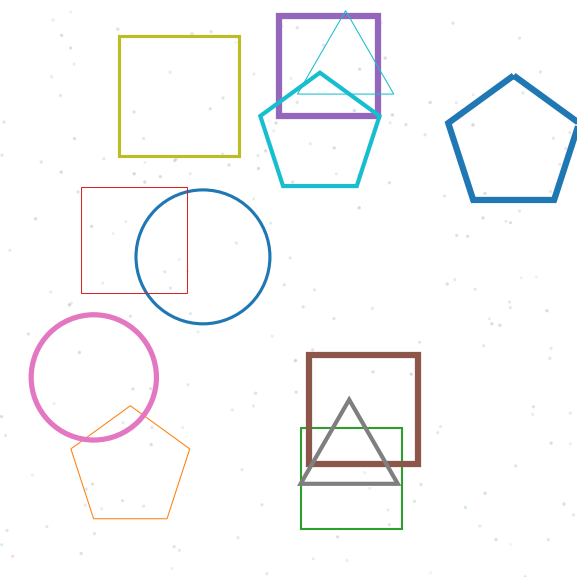[{"shape": "pentagon", "thickness": 3, "radius": 0.6, "center": [0.889, 0.749]}, {"shape": "circle", "thickness": 1.5, "radius": 0.58, "center": [0.351, 0.554]}, {"shape": "pentagon", "thickness": 0.5, "radius": 0.54, "center": [0.226, 0.188]}, {"shape": "square", "thickness": 1, "radius": 0.43, "center": [0.609, 0.171]}, {"shape": "square", "thickness": 0.5, "radius": 0.46, "center": [0.232, 0.584]}, {"shape": "square", "thickness": 3, "radius": 0.43, "center": [0.569, 0.885]}, {"shape": "square", "thickness": 3, "radius": 0.47, "center": [0.629, 0.29]}, {"shape": "circle", "thickness": 2.5, "radius": 0.54, "center": [0.162, 0.346]}, {"shape": "triangle", "thickness": 2, "radius": 0.49, "center": [0.605, 0.21]}, {"shape": "square", "thickness": 1.5, "radius": 0.52, "center": [0.309, 0.833]}, {"shape": "triangle", "thickness": 0.5, "radius": 0.48, "center": [0.598, 0.884]}, {"shape": "pentagon", "thickness": 2, "radius": 0.54, "center": [0.554, 0.765]}]